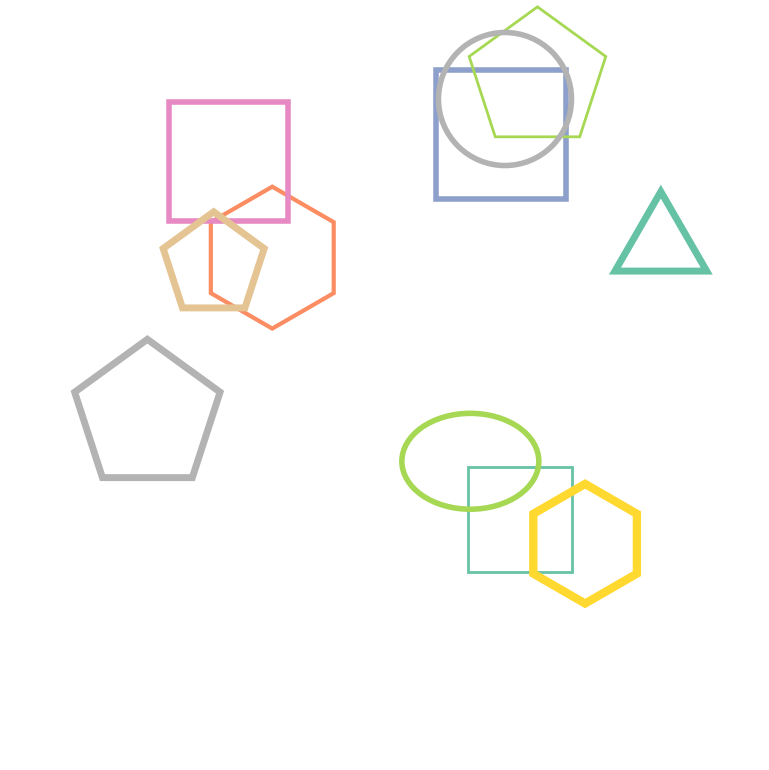[{"shape": "triangle", "thickness": 2.5, "radius": 0.34, "center": [0.858, 0.682]}, {"shape": "square", "thickness": 1, "radius": 0.34, "center": [0.675, 0.325]}, {"shape": "hexagon", "thickness": 1.5, "radius": 0.46, "center": [0.354, 0.665]}, {"shape": "square", "thickness": 2, "radius": 0.42, "center": [0.651, 0.825]}, {"shape": "square", "thickness": 2, "radius": 0.39, "center": [0.297, 0.79]}, {"shape": "oval", "thickness": 2, "radius": 0.44, "center": [0.611, 0.401]}, {"shape": "pentagon", "thickness": 1, "radius": 0.47, "center": [0.698, 0.898]}, {"shape": "hexagon", "thickness": 3, "radius": 0.39, "center": [0.76, 0.294]}, {"shape": "pentagon", "thickness": 2.5, "radius": 0.34, "center": [0.278, 0.656]}, {"shape": "circle", "thickness": 2, "radius": 0.43, "center": [0.656, 0.871]}, {"shape": "pentagon", "thickness": 2.5, "radius": 0.5, "center": [0.191, 0.46]}]